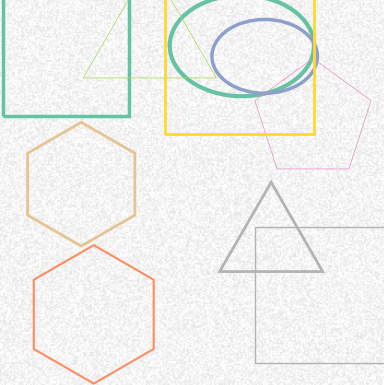[{"shape": "square", "thickness": 2.5, "radius": 0.82, "center": [0.172, 0.862]}, {"shape": "oval", "thickness": 3, "radius": 0.94, "center": [0.628, 0.881]}, {"shape": "hexagon", "thickness": 1.5, "radius": 0.9, "center": [0.243, 0.183]}, {"shape": "oval", "thickness": 2.5, "radius": 0.69, "center": [0.687, 0.854]}, {"shape": "pentagon", "thickness": 0.5, "radius": 0.79, "center": [0.813, 0.69]}, {"shape": "triangle", "thickness": 0.5, "radius": 1.0, "center": [0.389, 0.897]}, {"shape": "square", "thickness": 2, "radius": 0.97, "center": [0.623, 0.845]}, {"shape": "hexagon", "thickness": 2, "radius": 0.8, "center": [0.211, 0.522]}, {"shape": "triangle", "thickness": 2, "radius": 0.77, "center": [0.704, 0.372]}, {"shape": "square", "thickness": 1, "radius": 0.88, "center": [0.839, 0.233]}]